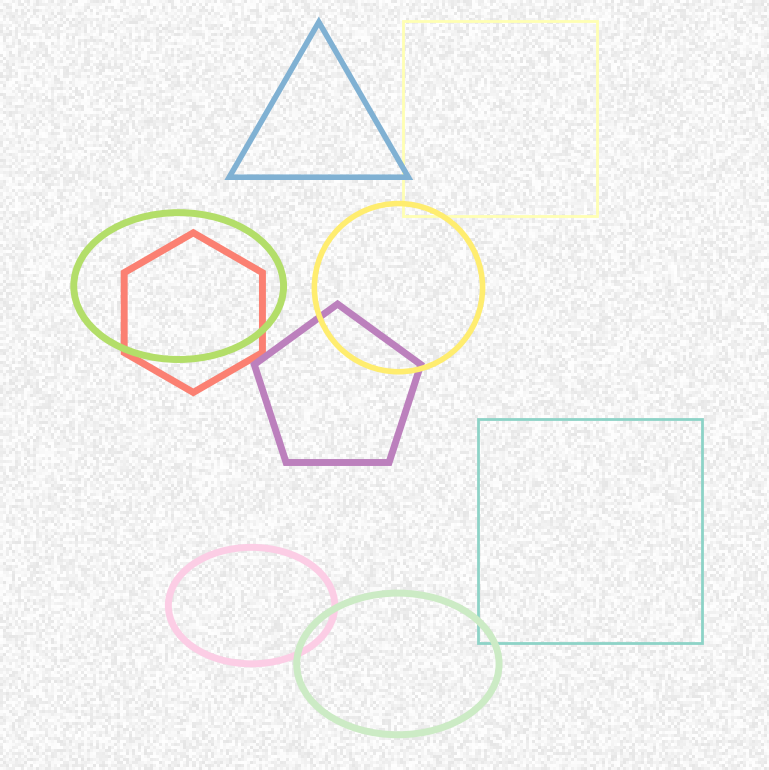[{"shape": "square", "thickness": 1, "radius": 0.73, "center": [0.766, 0.311]}, {"shape": "square", "thickness": 1, "radius": 0.63, "center": [0.65, 0.846]}, {"shape": "hexagon", "thickness": 2.5, "radius": 0.52, "center": [0.251, 0.594]}, {"shape": "triangle", "thickness": 2, "radius": 0.67, "center": [0.414, 0.837]}, {"shape": "oval", "thickness": 2.5, "radius": 0.68, "center": [0.232, 0.628]}, {"shape": "oval", "thickness": 2.5, "radius": 0.54, "center": [0.327, 0.214]}, {"shape": "pentagon", "thickness": 2.5, "radius": 0.57, "center": [0.438, 0.491]}, {"shape": "oval", "thickness": 2.5, "radius": 0.66, "center": [0.517, 0.138]}, {"shape": "circle", "thickness": 2, "radius": 0.55, "center": [0.517, 0.626]}]